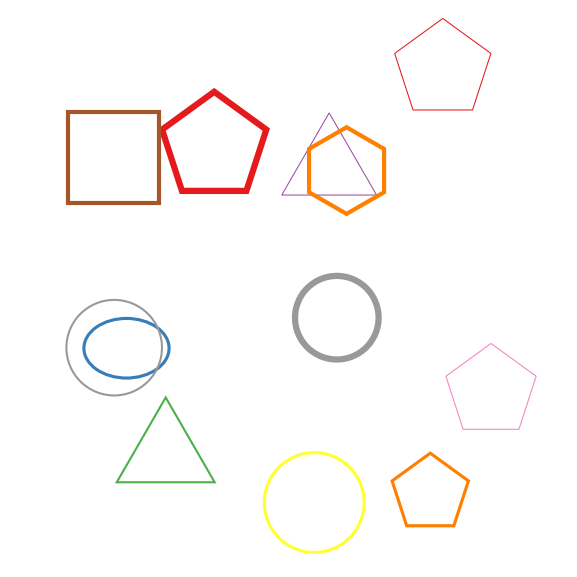[{"shape": "pentagon", "thickness": 3, "radius": 0.47, "center": [0.371, 0.745]}, {"shape": "pentagon", "thickness": 0.5, "radius": 0.44, "center": [0.767, 0.88]}, {"shape": "oval", "thickness": 1.5, "radius": 0.37, "center": [0.219, 0.396]}, {"shape": "triangle", "thickness": 1, "radius": 0.49, "center": [0.287, 0.213]}, {"shape": "triangle", "thickness": 0.5, "radius": 0.47, "center": [0.57, 0.709]}, {"shape": "hexagon", "thickness": 2, "radius": 0.38, "center": [0.6, 0.704]}, {"shape": "pentagon", "thickness": 1.5, "radius": 0.35, "center": [0.745, 0.145]}, {"shape": "circle", "thickness": 1.5, "radius": 0.43, "center": [0.544, 0.129]}, {"shape": "square", "thickness": 2, "radius": 0.39, "center": [0.197, 0.727]}, {"shape": "pentagon", "thickness": 0.5, "radius": 0.41, "center": [0.85, 0.322]}, {"shape": "circle", "thickness": 1, "radius": 0.41, "center": [0.198, 0.397]}, {"shape": "circle", "thickness": 3, "radius": 0.36, "center": [0.583, 0.449]}]